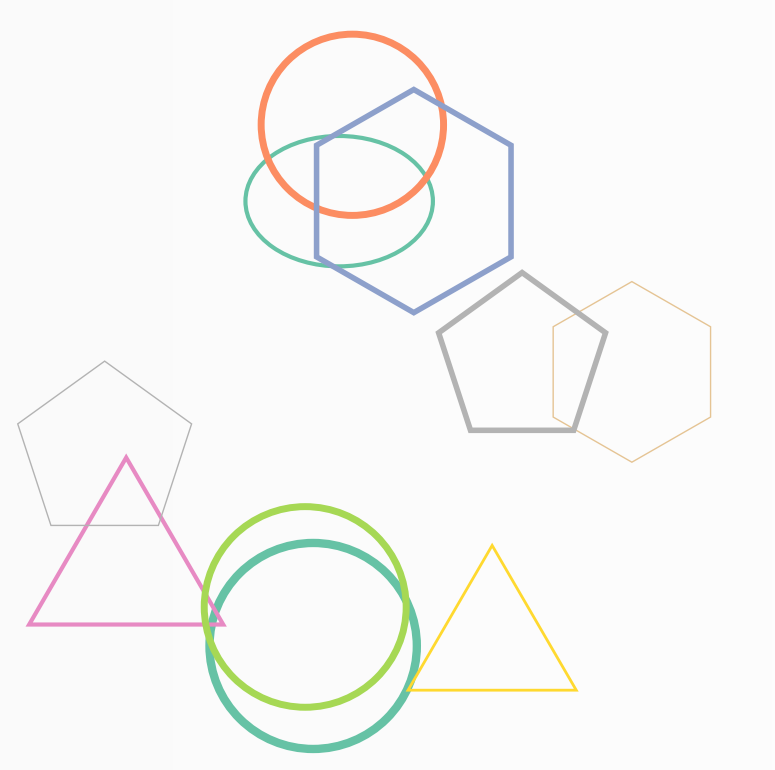[{"shape": "oval", "thickness": 1.5, "radius": 0.6, "center": [0.438, 0.739]}, {"shape": "circle", "thickness": 3, "radius": 0.67, "center": [0.404, 0.161]}, {"shape": "circle", "thickness": 2.5, "radius": 0.59, "center": [0.455, 0.838]}, {"shape": "hexagon", "thickness": 2, "radius": 0.72, "center": [0.534, 0.739]}, {"shape": "triangle", "thickness": 1.5, "radius": 0.72, "center": [0.163, 0.261]}, {"shape": "circle", "thickness": 2.5, "radius": 0.65, "center": [0.394, 0.212]}, {"shape": "triangle", "thickness": 1, "radius": 0.63, "center": [0.635, 0.166]}, {"shape": "hexagon", "thickness": 0.5, "radius": 0.59, "center": [0.815, 0.517]}, {"shape": "pentagon", "thickness": 0.5, "radius": 0.59, "center": [0.135, 0.413]}, {"shape": "pentagon", "thickness": 2, "radius": 0.57, "center": [0.674, 0.533]}]